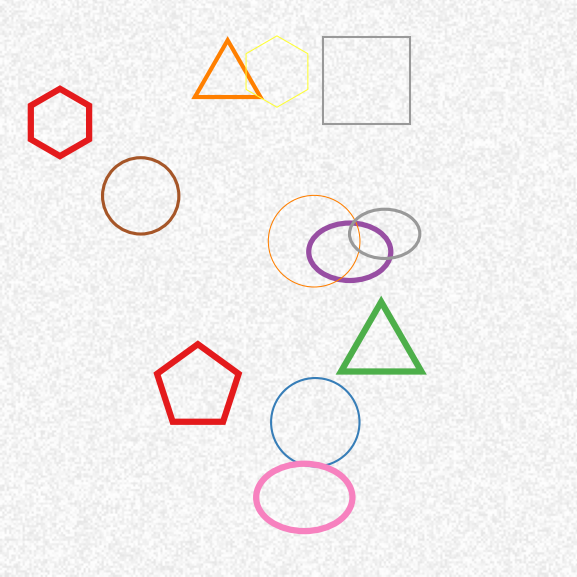[{"shape": "pentagon", "thickness": 3, "radius": 0.37, "center": [0.343, 0.329]}, {"shape": "hexagon", "thickness": 3, "radius": 0.29, "center": [0.104, 0.787]}, {"shape": "circle", "thickness": 1, "radius": 0.38, "center": [0.546, 0.268]}, {"shape": "triangle", "thickness": 3, "radius": 0.4, "center": [0.66, 0.396]}, {"shape": "oval", "thickness": 2.5, "radius": 0.36, "center": [0.606, 0.563]}, {"shape": "triangle", "thickness": 2, "radius": 0.33, "center": [0.394, 0.864]}, {"shape": "circle", "thickness": 0.5, "radius": 0.4, "center": [0.544, 0.582]}, {"shape": "hexagon", "thickness": 0.5, "radius": 0.31, "center": [0.48, 0.875]}, {"shape": "circle", "thickness": 1.5, "radius": 0.33, "center": [0.244, 0.66]}, {"shape": "oval", "thickness": 3, "radius": 0.42, "center": [0.527, 0.138]}, {"shape": "oval", "thickness": 1.5, "radius": 0.3, "center": [0.666, 0.594]}, {"shape": "square", "thickness": 1, "radius": 0.38, "center": [0.635, 0.859]}]